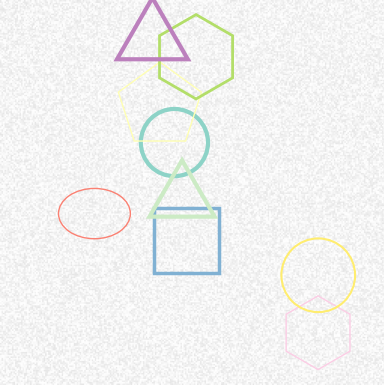[{"shape": "circle", "thickness": 3, "radius": 0.44, "center": [0.453, 0.63]}, {"shape": "pentagon", "thickness": 1, "radius": 0.57, "center": [0.415, 0.725]}, {"shape": "oval", "thickness": 1, "radius": 0.47, "center": [0.245, 0.445]}, {"shape": "square", "thickness": 2.5, "radius": 0.42, "center": [0.484, 0.375]}, {"shape": "hexagon", "thickness": 2, "radius": 0.55, "center": [0.509, 0.853]}, {"shape": "hexagon", "thickness": 1, "radius": 0.48, "center": [0.826, 0.136]}, {"shape": "triangle", "thickness": 3, "radius": 0.53, "center": [0.396, 0.899]}, {"shape": "triangle", "thickness": 3, "radius": 0.49, "center": [0.473, 0.486]}, {"shape": "circle", "thickness": 1.5, "radius": 0.48, "center": [0.827, 0.285]}]